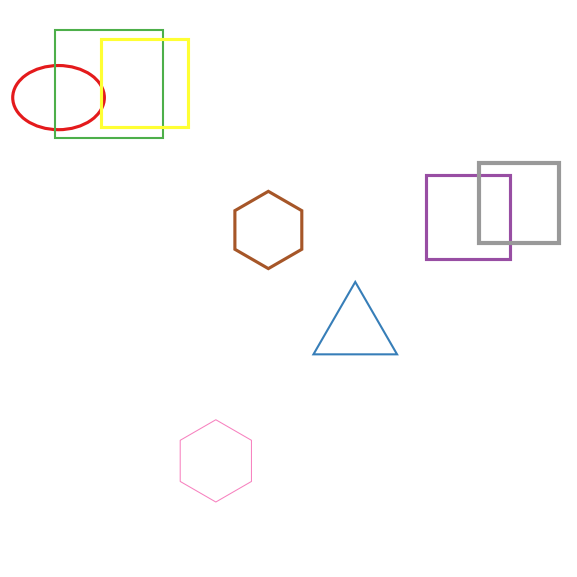[{"shape": "oval", "thickness": 1.5, "radius": 0.4, "center": [0.101, 0.83]}, {"shape": "triangle", "thickness": 1, "radius": 0.42, "center": [0.615, 0.427]}, {"shape": "square", "thickness": 1, "radius": 0.47, "center": [0.189, 0.853]}, {"shape": "square", "thickness": 1.5, "radius": 0.36, "center": [0.81, 0.623]}, {"shape": "square", "thickness": 1.5, "radius": 0.38, "center": [0.25, 0.855]}, {"shape": "hexagon", "thickness": 1.5, "radius": 0.33, "center": [0.465, 0.601]}, {"shape": "hexagon", "thickness": 0.5, "radius": 0.36, "center": [0.374, 0.201]}, {"shape": "square", "thickness": 2, "radius": 0.35, "center": [0.898, 0.647]}]